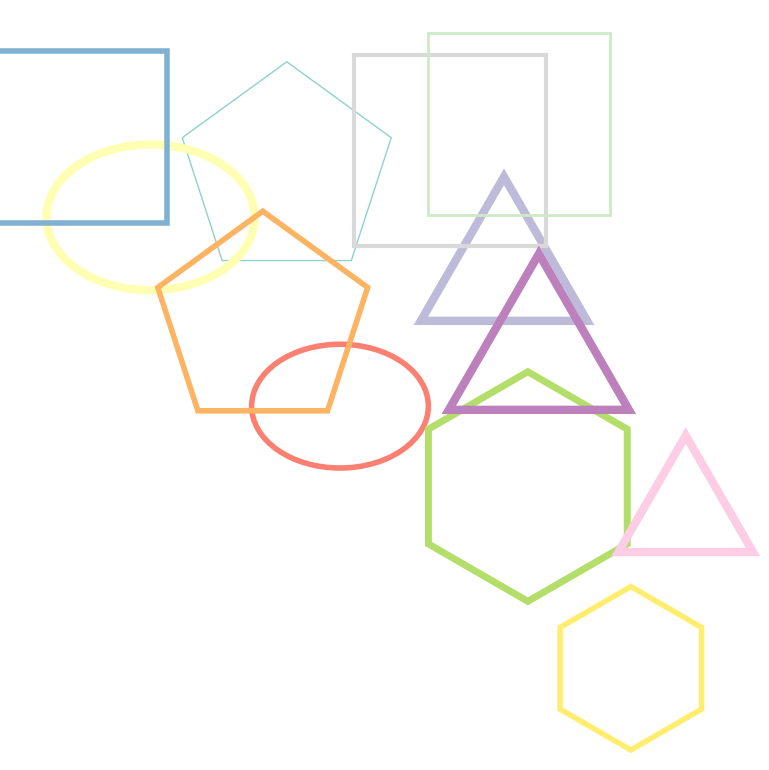[{"shape": "pentagon", "thickness": 0.5, "radius": 0.71, "center": [0.372, 0.777]}, {"shape": "oval", "thickness": 3, "radius": 0.68, "center": [0.195, 0.718]}, {"shape": "triangle", "thickness": 3, "radius": 0.62, "center": [0.655, 0.646]}, {"shape": "oval", "thickness": 2, "radius": 0.57, "center": [0.442, 0.473]}, {"shape": "square", "thickness": 2, "radius": 0.56, "center": [0.105, 0.822]}, {"shape": "pentagon", "thickness": 2, "radius": 0.72, "center": [0.341, 0.582]}, {"shape": "hexagon", "thickness": 2.5, "radius": 0.75, "center": [0.685, 0.368]}, {"shape": "triangle", "thickness": 3, "radius": 0.5, "center": [0.891, 0.334]}, {"shape": "square", "thickness": 1.5, "radius": 0.62, "center": [0.584, 0.805]}, {"shape": "triangle", "thickness": 3, "radius": 0.68, "center": [0.7, 0.535]}, {"shape": "square", "thickness": 1, "radius": 0.59, "center": [0.674, 0.839]}, {"shape": "hexagon", "thickness": 2, "radius": 0.53, "center": [0.819, 0.132]}]